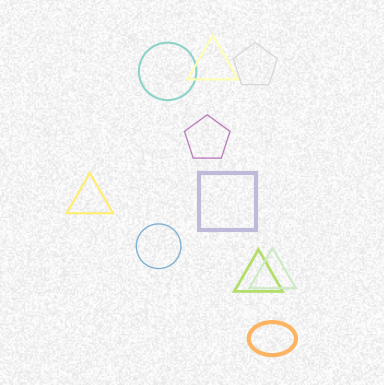[{"shape": "circle", "thickness": 1.5, "radius": 0.37, "center": [0.435, 0.815]}, {"shape": "triangle", "thickness": 1.5, "radius": 0.38, "center": [0.553, 0.832]}, {"shape": "square", "thickness": 3, "radius": 0.37, "center": [0.592, 0.477]}, {"shape": "circle", "thickness": 1, "radius": 0.29, "center": [0.412, 0.36]}, {"shape": "oval", "thickness": 3, "radius": 0.31, "center": [0.707, 0.12]}, {"shape": "triangle", "thickness": 2, "radius": 0.36, "center": [0.671, 0.279]}, {"shape": "pentagon", "thickness": 1, "radius": 0.3, "center": [0.663, 0.829]}, {"shape": "pentagon", "thickness": 1, "radius": 0.31, "center": [0.538, 0.64]}, {"shape": "triangle", "thickness": 1.5, "radius": 0.35, "center": [0.708, 0.286]}, {"shape": "triangle", "thickness": 1.5, "radius": 0.35, "center": [0.233, 0.481]}]